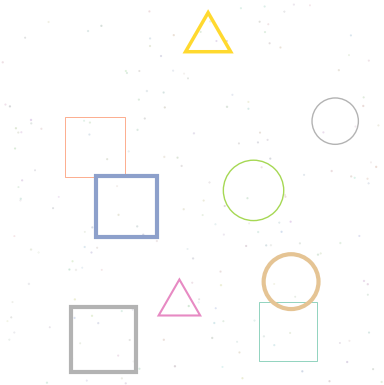[{"shape": "square", "thickness": 0.5, "radius": 0.38, "center": [0.748, 0.139]}, {"shape": "square", "thickness": 0.5, "radius": 0.39, "center": [0.247, 0.618]}, {"shape": "square", "thickness": 3, "radius": 0.4, "center": [0.329, 0.464]}, {"shape": "triangle", "thickness": 1.5, "radius": 0.31, "center": [0.466, 0.212]}, {"shape": "circle", "thickness": 1, "radius": 0.39, "center": [0.659, 0.505]}, {"shape": "triangle", "thickness": 2.5, "radius": 0.34, "center": [0.541, 0.899]}, {"shape": "circle", "thickness": 3, "radius": 0.36, "center": [0.756, 0.268]}, {"shape": "circle", "thickness": 1, "radius": 0.3, "center": [0.871, 0.685]}, {"shape": "square", "thickness": 3, "radius": 0.42, "center": [0.269, 0.118]}]